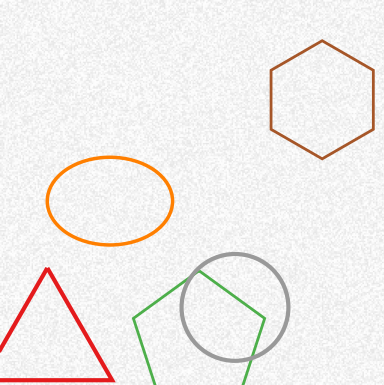[{"shape": "triangle", "thickness": 3, "radius": 0.97, "center": [0.123, 0.11]}, {"shape": "pentagon", "thickness": 2, "radius": 0.9, "center": [0.517, 0.118]}, {"shape": "oval", "thickness": 2.5, "radius": 0.81, "center": [0.286, 0.478]}, {"shape": "hexagon", "thickness": 2, "radius": 0.77, "center": [0.837, 0.741]}, {"shape": "circle", "thickness": 3, "radius": 0.69, "center": [0.61, 0.202]}]